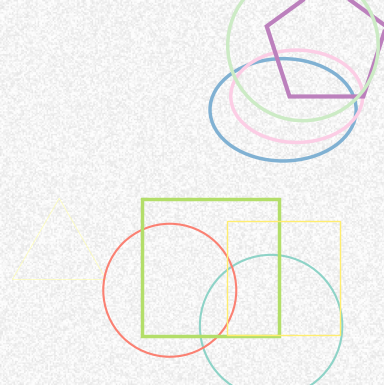[{"shape": "circle", "thickness": 1.5, "radius": 0.92, "center": [0.704, 0.153]}, {"shape": "triangle", "thickness": 0.5, "radius": 0.7, "center": [0.154, 0.344]}, {"shape": "circle", "thickness": 1.5, "radius": 0.86, "center": [0.441, 0.246]}, {"shape": "oval", "thickness": 2.5, "radius": 0.95, "center": [0.735, 0.715]}, {"shape": "square", "thickness": 2.5, "radius": 0.89, "center": [0.547, 0.305]}, {"shape": "oval", "thickness": 2.5, "radius": 0.86, "center": [0.771, 0.75]}, {"shape": "pentagon", "thickness": 3, "radius": 0.82, "center": [0.848, 0.881]}, {"shape": "circle", "thickness": 2.5, "radius": 0.98, "center": [0.787, 0.882]}, {"shape": "square", "thickness": 1, "radius": 0.74, "center": [0.736, 0.277]}]